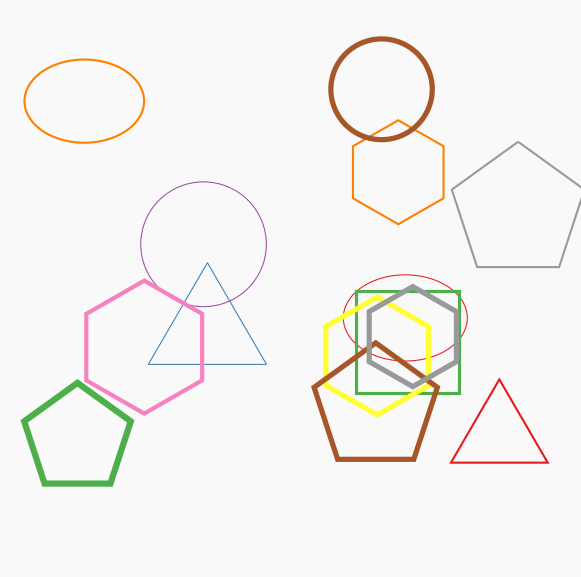[{"shape": "oval", "thickness": 0.5, "radius": 0.53, "center": [0.697, 0.449]}, {"shape": "triangle", "thickness": 1, "radius": 0.48, "center": [0.859, 0.246]}, {"shape": "triangle", "thickness": 0.5, "radius": 0.59, "center": [0.357, 0.427]}, {"shape": "pentagon", "thickness": 3, "radius": 0.48, "center": [0.133, 0.24]}, {"shape": "square", "thickness": 1.5, "radius": 0.44, "center": [0.702, 0.408]}, {"shape": "circle", "thickness": 0.5, "radius": 0.54, "center": [0.35, 0.576]}, {"shape": "oval", "thickness": 1, "radius": 0.51, "center": [0.145, 0.824]}, {"shape": "hexagon", "thickness": 1, "radius": 0.45, "center": [0.685, 0.701]}, {"shape": "hexagon", "thickness": 2.5, "radius": 0.51, "center": [0.649, 0.383]}, {"shape": "circle", "thickness": 2.5, "radius": 0.44, "center": [0.656, 0.845]}, {"shape": "pentagon", "thickness": 2.5, "radius": 0.56, "center": [0.646, 0.294]}, {"shape": "hexagon", "thickness": 2, "radius": 0.58, "center": [0.248, 0.398]}, {"shape": "hexagon", "thickness": 2.5, "radius": 0.43, "center": [0.71, 0.416]}, {"shape": "pentagon", "thickness": 1, "radius": 0.6, "center": [0.891, 0.634]}]